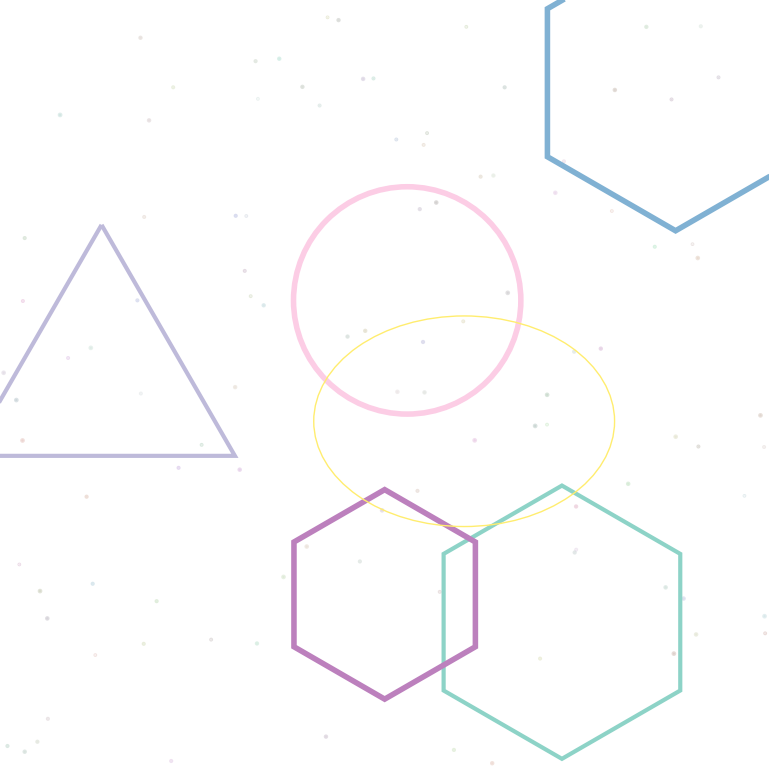[{"shape": "hexagon", "thickness": 1.5, "radius": 0.89, "center": [0.73, 0.192]}, {"shape": "triangle", "thickness": 1.5, "radius": 1.0, "center": [0.132, 0.508]}, {"shape": "hexagon", "thickness": 2, "radius": 0.96, "center": [0.877, 0.893]}, {"shape": "circle", "thickness": 2, "radius": 0.74, "center": [0.529, 0.61]}, {"shape": "hexagon", "thickness": 2, "radius": 0.68, "center": [0.5, 0.228]}, {"shape": "oval", "thickness": 0.5, "radius": 0.98, "center": [0.603, 0.453]}]